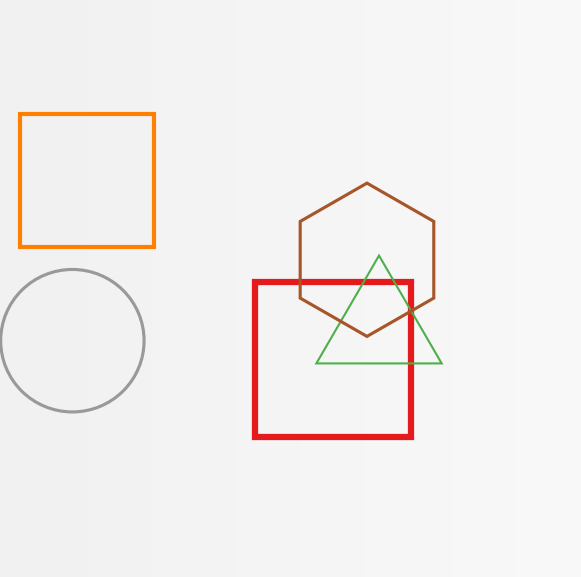[{"shape": "square", "thickness": 3, "radius": 0.67, "center": [0.573, 0.376]}, {"shape": "triangle", "thickness": 1, "radius": 0.62, "center": [0.652, 0.432]}, {"shape": "square", "thickness": 2, "radius": 0.58, "center": [0.15, 0.687]}, {"shape": "hexagon", "thickness": 1.5, "radius": 0.66, "center": [0.631, 0.549]}, {"shape": "circle", "thickness": 1.5, "radius": 0.62, "center": [0.125, 0.409]}]